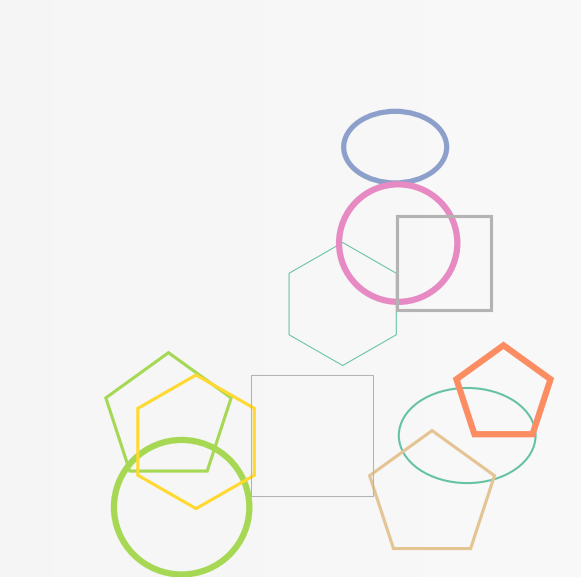[{"shape": "hexagon", "thickness": 0.5, "radius": 0.53, "center": [0.59, 0.473]}, {"shape": "oval", "thickness": 1, "radius": 0.59, "center": [0.804, 0.245]}, {"shape": "pentagon", "thickness": 3, "radius": 0.43, "center": [0.866, 0.316]}, {"shape": "oval", "thickness": 2.5, "radius": 0.44, "center": [0.68, 0.744]}, {"shape": "circle", "thickness": 3, "radius": 0.51, "center": [0.685, 0.578]}, {"shape": "circle", "thickness": 3, "radius": 0.58, "center": [0.313, 0.121]}, {"shape": "pentagon", "thickness": 1.5, "radius": 0.57, "center": [0.29, 0.275]}, {"shape": "hexagon", "thickness": 1.5, "radius": 0.58, "center": [0.337, 0.234]}, {"shape": "pentagon", "thickness": 1.5, "radius": 0.56, "center": [0.743, 0.141]}, {"shape": "square", "thickness": 0.5, "radius": 0.53, "center": [0.536, 0.244]}, {"shape": "square", "thickness": 1.5, "radius": 0.41, "center": [0.764, 0.544]}]